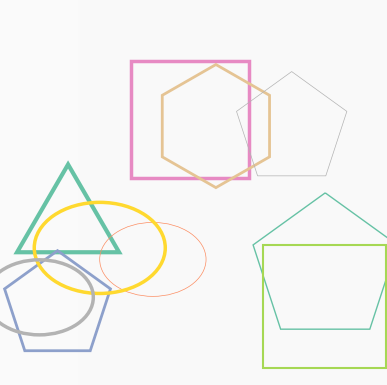[{"shape": "pentagon", "thickness": 1, "radius": 0.98, "center": [0.839, 0.303]}, {"shape": "triangle", "thickness": 3, "radius": 0.76, "center": [0.176, 0.421]}, {"shape": "oval", "thickness": 0.5, "radius": 0.69, "center": [0.395, 0.326]}, {"shape": "pentagon", "thickness": 2, "radius": 0.72, "center": [0.148, 0.205]}, {"shape": "square", "thickness": 2.5, "radius": 0.76, "center": [0.49, 0.689]}, {"shape": "square", "thickness": 1.5, "radius": 0.8, "center": [0.837, 0.204]}, {"shape": "oval", "thickness": 2.5, "radius": 0.85, "center": [0.257, 0.356]}, {"shape": "hexagon", "thickness": 2, "radius": 0.8, "center": [0.557, 0.673]}, {"shape": "pentagon", "thickness": 0.5, "radius": 0.75, "center": [0.753, 0.664]}, {"shape": "oval", "thickness": 2.5, "radius": 0.7, "center": [0.102, 0.228]}]